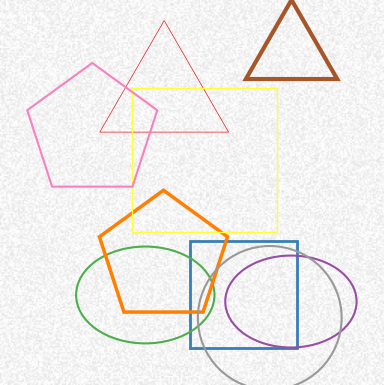[{"shape": "triangle", "thickness": 0.5, "radius": 0.97, "center": [0.426, 0.753]}, {"shape": "square", "thickness": 2, "radius": 0.7, "center": [0.633, 0.235]}, {"shape": "oval", "thickness": 1.5, "radius": 0.9, "center": [0.377, 0.234]}, {"shape": "oval", "thickness": 1.5, "radius": 0.85, "center": [0.756, 0.217]}, {"shape": "pentagon", "thickness": 2.5, "radius": 0.87, "center": [0.425, 0.331]}, {"shape": "square", "thickness": 1, "radius": 0.94, "center": [0.532, 0.584]}, {"shape": "triangle", "thickness": 3, "radius": 0.69, "center": [0.757, 0.863]}, {"shape": "pentagon", "thickness": 1.5, "radius": 0.89, "center": [0.24, 0.659]}, {"shape": "circle", "thickness": 1.5, "radius": 0.93, "center": [0.701, 0.174]}]